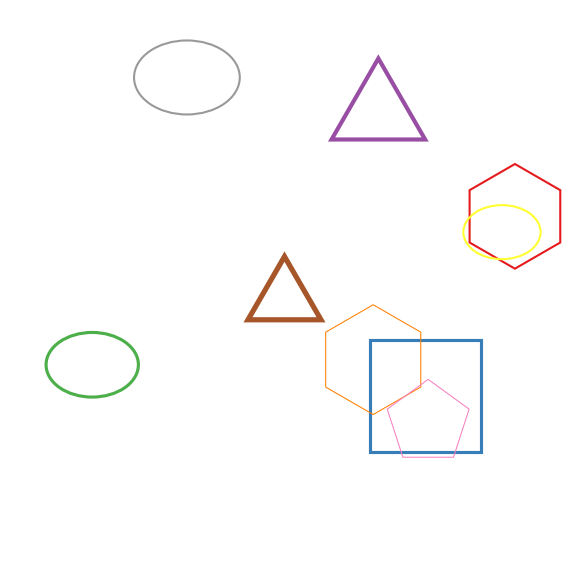[{"shape": "hexagon", "thickness": 1, "radius": 0.45, "center": [0.892, 0.625]}, {"shape": "square", "thickness": 1.5, "radius": 0.48, "center": [0.737, 0.313]}, {"shape": "oval", "thickness": 1.5, "radius": 0.4, "center": [0.16, 0.368]}, {"shape": "triangle", "thickness": 2, "radius": 0.47, "center": [0.655, 0.804]}, {"shape": "hexagon", "thickness": 0.5, "radius": 0.48, "center": [0.646, 0.376]}, {"shape": "oval", "thickness": 1, "radius": 0.33, "center": [0.869, 0.597]}, {"shape": "triangle", "thickness": 2.5, "radius": 0.37, "center": [0.493, 0.482]}, {"shape": "pentagon", "thickness": 0.5, "radius": 0.37, "center": [0.741, 0.268]}, {"shape": "oval", "thickness": 1, "radius": 0.46, "center": [0.324, 0.865]}]